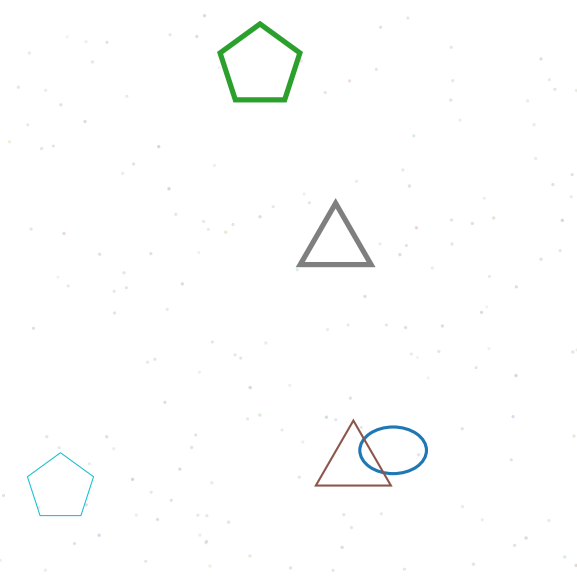[{"shape": "oval", "thickness": 1.5, "radius": 0.29, "center": [0.681, 0.219]}, {"shape": "pentagon", "thickness": 2.5, "radius": 0.36, "center": [0.45, 0.885]}, {"shape": "triangle", "thickness": 1, "radius": 0.38, "center": [0.612, 0.196]}, {"shape": "triangle", "thickness": 2.5, "radius": 0.35, "center": [0.581, 0.576]}, {"shape": "pentagon", "thickness": 0.5, "radius": 0.3, "center": [0.105, 0.155]}]